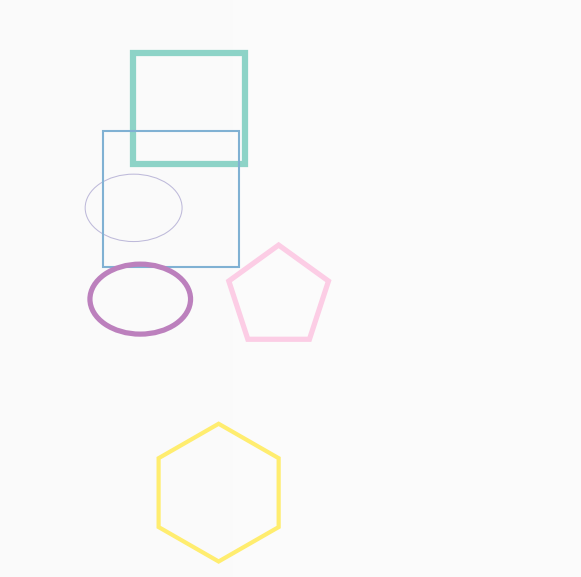[{"shape": "square", "thickness": 3, "radius": 0.48, "center": [0.325, 0.811]}, {"shape": "oval", "thickness": 0.5, "radius": 0.42, "center": [0.23, 0.639]}, {"shape": "square", "thickness": 1, "radius": 0.59, "center": [0.294, 0.655]}, {"shape": "pentagon", "thickness": 2.5, "radius": 0.45, "center": [0.479, 0.485]}, {"shape": "oval", "thickness": 2.5, "radius": 0.43, "center": [0.241, 0.481]}, {"shape": "hexagon", "thickness": 2, "radius": 0.6, "center": [0.376, 0.146]}]